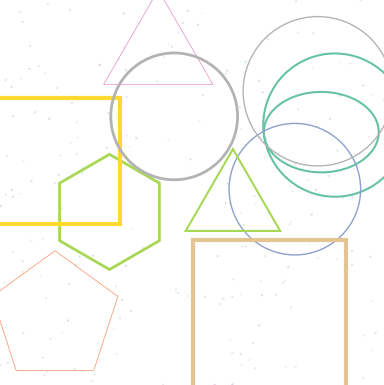[{"shape": "circle", "thickness": 1.5, "radius": 0.93, "center": [0.87, 0.675]}, {"shape": "oval", "thickness": 1.5, "radius": 0.75, "center": [0.835, 0.657]}, {"shape": "pentagon", "thickness": 0.5, "radius": 0.86, "center": [0.143, 0.177]}, {"shape": "circle", "thickness": 1, "radius": 0.85, "center": [0.766, 0.509]}, {"shape": "triangle", "thickness": 0.5, "radius": 0.82, "center": [0.411, 0.862]}, {"shape": "triangle", "thickness": 1.5, "radius": 0.71, "center": [0.605, 0.471]}, {"shape": "hexagon", "thickness": 2, "radius": 0.75, "center": [0.284, 0.45]}, {"shape": "square", "thickness": 3, "radius": 0.82, "center": [0.148, 0.581]}, {"shape": "square", "thickness": 3, "radius": 0.99, "center": [0.7, 0.179]}, {"shape": "circle", "thickness": 2, "radius": 0.82, "center": [0.452, 0.698]}, {"shape": "circle", "thickness": 1, "radius": 0.97, "center": [0.825, 0.763]}]